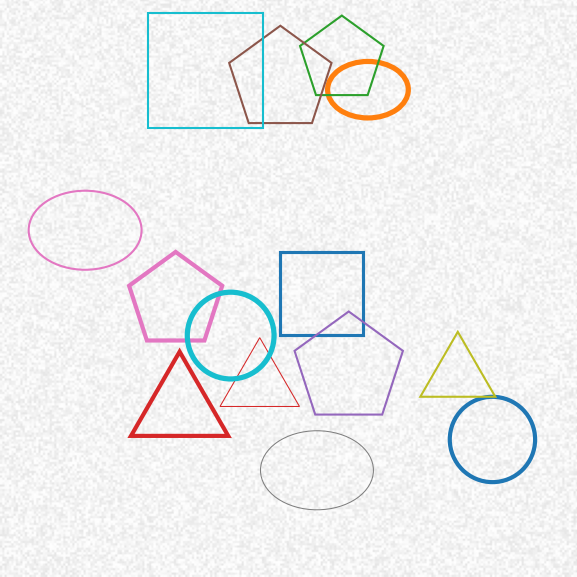[{"shape": "square", "thickness": 1.5, "radius": 0.36, "center": [0.556, 0.49]}, {"shape": "circle", "thickness": 2, "radius": 0.37, "center": [0.853, 0.238]}, {"shape": "oval", "thickness": 2.5, "radius": 0.35, "center": [0.637, 0.844]}, {"shape": "pentagon", "thickness": 1, "radius": 0.38, "center": [0.592, 0.896]}, {"shape": "triangle", "thickness": 2, "radius": 0.49, "center": [0.311, 0.293]}, {"shape": "triangle", "thickness": 0.5, "radius": 0.4, "center": [0.45, 0.335]}, {"shape": "pentagon", "thickness": 1, "radius": 0.49, "center": [0.604, 0.361]}, {"shape": "pentagon", "thickness": 1, "radius": 0.47, "center": [0.485, 0.861]}, {"shape": "oval", "thickness": 1, "radius": 0.49, "center": [0.147, 0.6]}, {"shape": "pentagon", "thickness": 2, "radius": 0.42, "center": [0.304, 0.478]}, {"shape": "oval", "thickness": 0.5, "radius": 0.49, "center": [0.549, 0.185]}, {"shape": "triangle", "thickness": 1, "radius": 0.37, "center": [0.793, 0.35]}, {"shape": "square", "thickness": 1, "radius": 0.5, "center": [0.356, 0.877]}, {"shape": "circle", "thickness": 2.5, "radius": 0.38, "center": [0.399, 0.418]}]